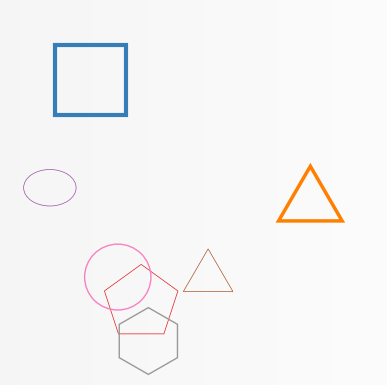[{"shape": "pentagon", "thickness": 0.5, "radius": 0.5, "center": [0.364, 0.214]}, {"shape": "square", "thickness": 3, "radius": 0.46, "center": [0.234, 0.791]}, {"shape": "oval", "thickness": 0.5, "radius": 0.34, "center": [0.129, 0.512]}, {"shape": "triangle", "thickness": 2.5, "radius": 0.47, "center": [0.801, 0.474]}, {"shape": "triangle", "thickness": 0.5, "radius": 0.37, "center": [0.537, 0.28]}, {"shape": "circle", "thickness": 1, "radius": 0.43, "center": [0.304, 0.28]}, {"shape": "hexagon", "thickness": 1, "radius": 0.43, "center": [0.383, 0.114]}]